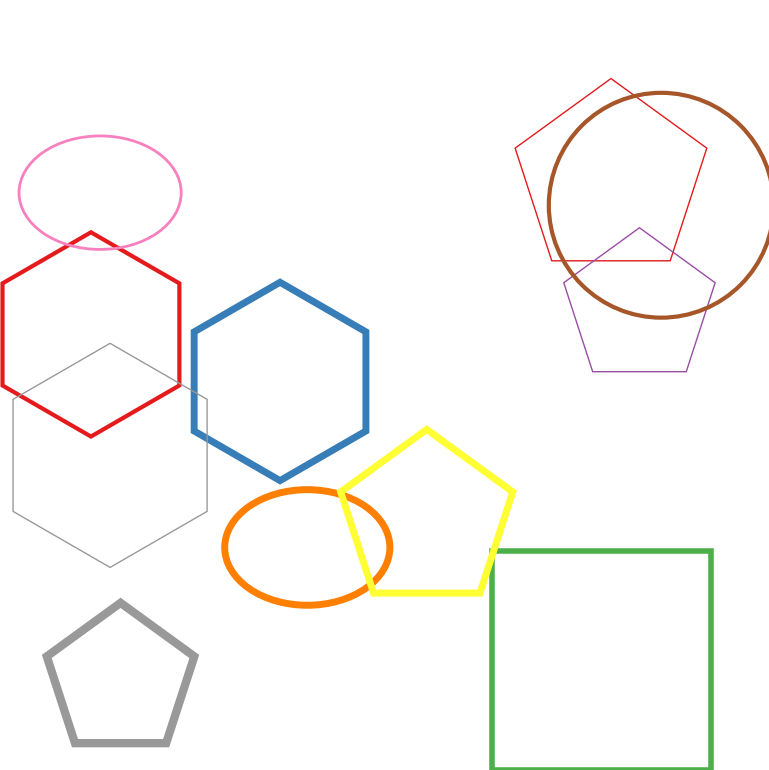[{"shape": "pentagon", "thickness": 0.5, "radius": 0.65, "center": [0.793, 0.767]}, {"shape": "hexagon", "thickness": 1.5, "radius": 0.66, "center": [0.118, 0.566]}, {"shape": "hexagon", "thickness": 2.5, "radius": 0.64, "center": [0.364, 0.505]}, {"shape": "square", "thickness": 2, "radius": 0.71, "center": [0.781, 0.142]}, {"shape": "pentagon", "thickness": 0.5, "radius": 0.52, "center": [0.83, 0.601]}, {"shape": "oval", "thickness": 2.5, "radius": 0.54, "center": [0.399, 0.289]}, {"shape": "pentagon", "thickness": 2.5, "radius": 0.59, "center": [0.554, 0.325]}, {"shape": "circle", "thickness": 1.5, "radius": 0.73, "center": [0.859, 0.733]}, {"shape": "oval", "thickness": 1, "radius": 0.53, "center": [0.13, 0.75]}, {"shape": "hexagon", "thickness": 0.5, "radius": 0.73, "center": [0.143, 0.409]}, {"shape": "pentagon", "thickness": 3, "radius": 0.5, "center": [0.157, 0.116]}]